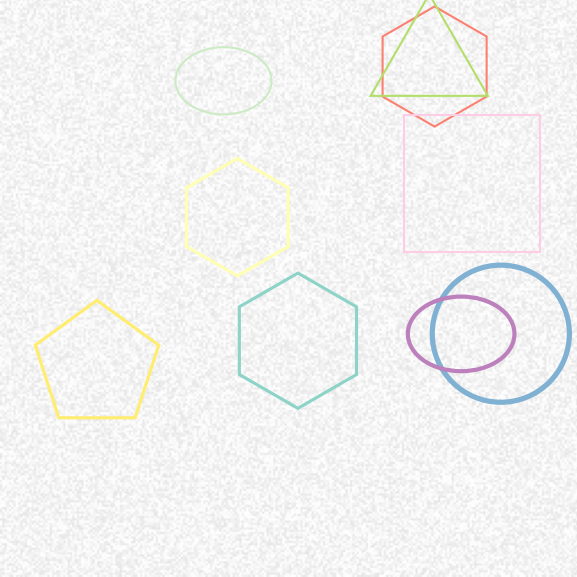[{"shape": "hexagon", "thickness": 1.5, "radius": 0.59, "center": [0.516, 0.409]}, {"shape": "hexagon", "thickness": 1.5, "radius": 0.51, "center": [0.411, 0.623]}, {"shape": "hexagon", "thickness": 1, "radius": 0.52, "center": [0.753, 0.884]}, {"shape": "circle", "thickness": 2.5, "radius": 0.59, "center": [0.867, 0.421]}, {"shape": "triangle", "thickness": 1, "radius": 0.59, "center": [0.743, 0.892]}, {"shape": "square", "thickness": 1, "radius": 0.59, "center": [0.818, 0.681]}, {"shape": "oval", "thickness": 2, "radius": 0.46, "center": [0.799, 0.421]}, {"shape": "oval", "thickness": 1, "radius": 0.42, "center": [0.387, 0.859]}, {"shape": "pentagon", "thickness": 1.5, "radius": 0.56, "center": [0.168, 0.367]}]